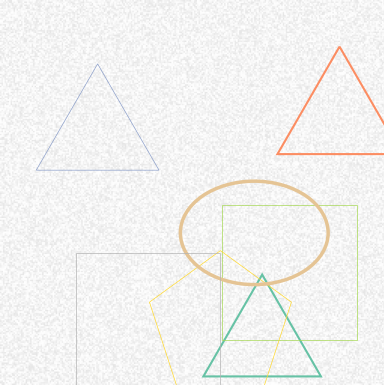[{"shape": "triangle", "thickness": 1.5, "radius": 0.88, "center": [0.681, 0.11]}, {"shape": "triangle", "thickness": 1.5, "radius": 0.93, "center": [0.882, 0.693]}, {"shape": "triangle", "thickness": 0.5, "radius": 0.92, "center": [0.254, 0.65]}, {"shape": "square", "thickness": 0.5, "radius": 0.88, "center": [0.751, 0.291]}, {"shape": "pentagon", "thickness": 0.5, "radius": 0.97, "center": [0.573, 0.155]}, {"shape": "oval", "thickness": 2.5, "radius": 0.96, "center": [0.66, 0.395]}, {"shape": "square", "thickness": 0.5, "radius": 0.94, "center": [0.384, 0.155]}]